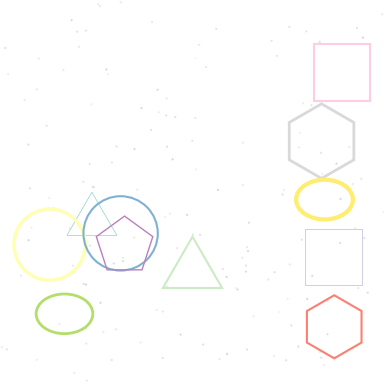[{"shape": "triangle", "thickness": 0.5, "radius": 0.37, "center": [0.239, 0.426]}, {"shape": "circle", "thickness": 2.5, "radius": 0.46, "center": [0.129, 0.365]}, {"shape": "square", "thickness": 0.5, "radius": 0.37, "center": [0.866, 0.333]}, {"shape": "hexagon", "thickness": 1.5, "radius": 0.41, "center": [0.868, 0.151]}, {"shape": "circle", "thickness": 1.5, "radius": 0.48, "center": [0.313, 0.394]}, {"shape": "oval", "thickness": 2, "radius": 0.37, "center": [0.167, 0.185]}, {"shape": "square", "thickness": 1.5, "radius": 0.37, "center": [0.888, 0.812]}, {"shape": "hexagon", "thickness": 2, "radius": 0.48, "center": [0.835, 0.633]}, {"shape": "pentagon", "thickness": 1, "radius": 0.39, "center": [0.324, 0.362]}, {"shape": "triangle", "thickness": 1.5, "radius": 0.44, "center": [0.5, 0.296]}, {"shape": "oval", "thickness": 3, "radius": 0.37, "center": [0.843, 0.482]}]